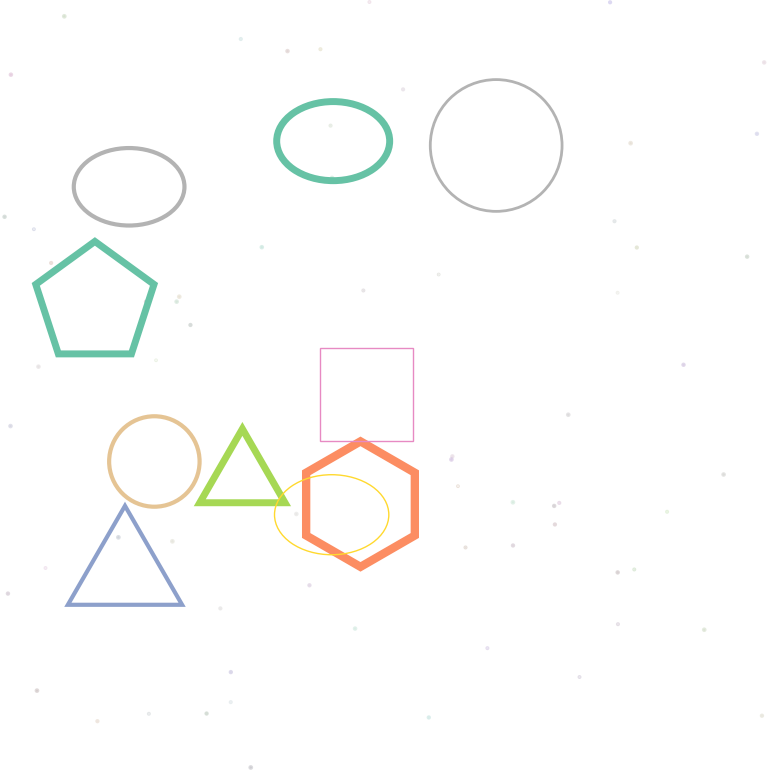[{"shape": "oval", "thickness": 2.5, "radius": 0.37, "center": [0.433, 0.817]}, {"shape": "pentagon", "thickness": 2.5, "radius": 0.4, "center": [0.123, 0.606]}, {"shape": "hexagon", "thickness": 3, "radius": 0.41, "center": [0.468, 0.345]}, {"shape": "triangle", "thickness": 1.5, "radius": 0.43, "center": [0.162, 0.257]}, {"shape": "square", "thickness": 0.5, "radius": 0.3, "center": [0.476, 0.487]}, {"shape": "triangle", "thickness": 2.5, "radius": 0.32, "center": [0.315, 0.379]}, {"shape": "oval", "thickness": 0.5, "radius": 0.37, "center": [0.431, 0.332]}, {"shape": "circle", "thickness": 1.5, "radius": 0.29, "center": [0.2, 0.401]}, {"shape": "oval", "thickness": 1.5, "radius": 0.36, "center": [0.168, 0.757]}, {"shape": "circle", "thickness": 1, "radius": 0.43, "center": [0.644, 0.811]}]